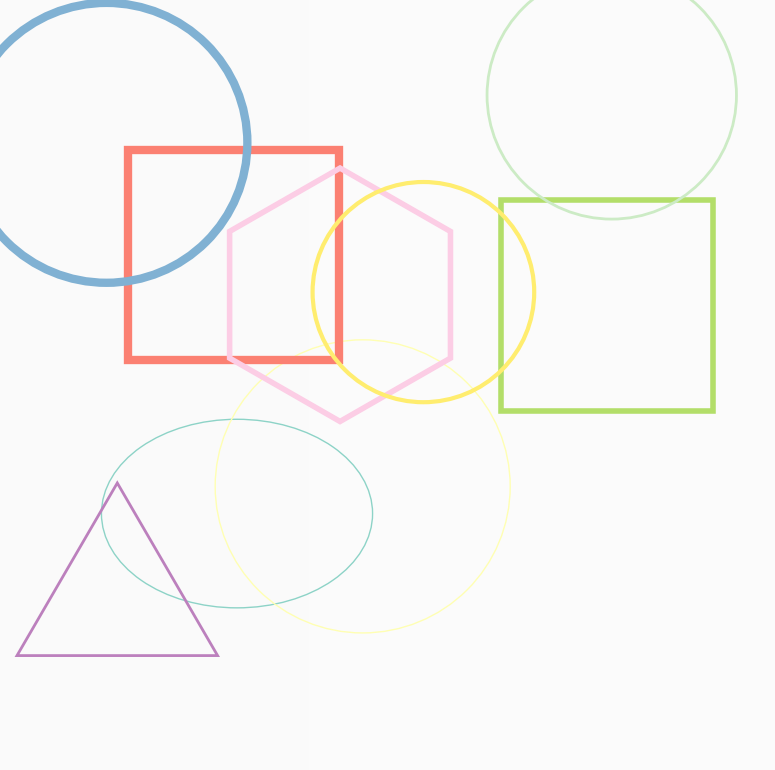[{"shape": "oval", "thickness": 0.5, "radius": 0.87, "center": [0.306, 0.333]}, {"shape": "circle", "thickness": 0.5, "radius": 0.95, "center": [0.468, 0.368]}, {"shape": "square", "thickness": 3, "radius": 0.68, "center": [0.302, 0.669]}, {"shape": "circle", "thickness": 3, "radius": 0.91, "center": [0.137, 0.815]}, {"shape": "square", "thickness": 2, "radius": 0.68, "center": [0.783, 0.603]}, {"shape": "hexagon", "thickness": 2, "radius": 0.82, "center": [0.439, 0.617]}, {"shape": "triangle", "thickness": 1, "radius": 0.75, "center": [0.151, 0.223]}, {"shape": "circle", "thickness": 1, "radius": 0.8, "center": [0.789, 0.876]}, {"shape": "circle", "thickness": 1.5, "radius": 0.71, "center": [0.546, 0.621]}]